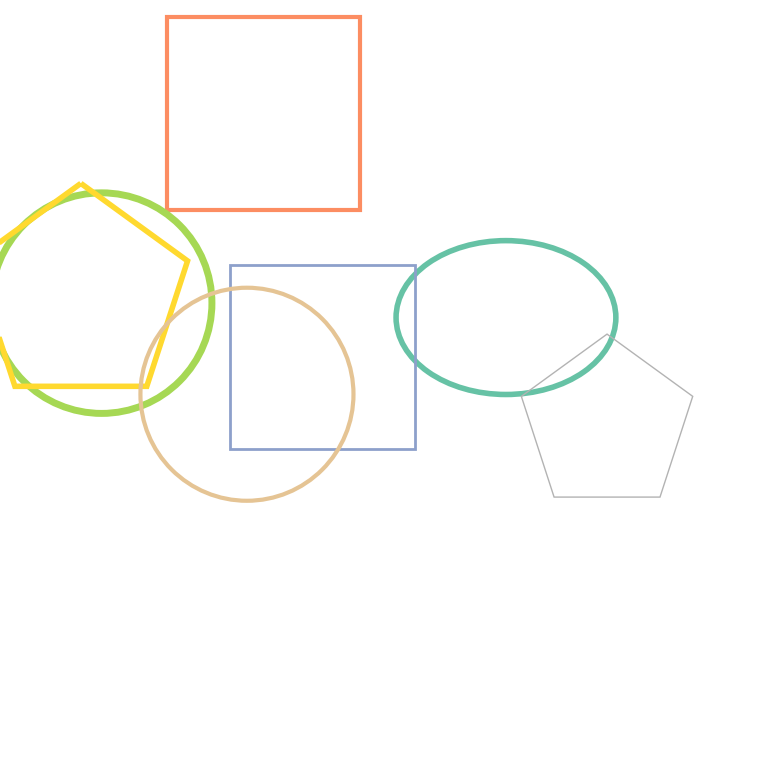[{"shape": "oval", "thickness": 2, "radius": 0.71, "center": [0.657, 0.588]}, {"shape": "square", "thickness": 1.5, "radius": 0.63, "center": [0.342, 0.853]}, {"shape": "square", "thickness": 1, "radius": 0.6, "center": [0.419, 0.536]}, {"shape": "circle", "thickness": 2.5, "radius": 0.72, "center": [0.132, 0.606]}, {"shape": "pentagon", "thickness": 2, "radius": 0.73, "center": [0.105, 0.616]}, {"shape": "circle", "thickness": 1.5, "radius": 0.69, "center": [0.321, 0.488]}, {"shape": "pentagon", "thickness": 0.5, "radius": 0.59, "center": [0.788, 0.449]}]